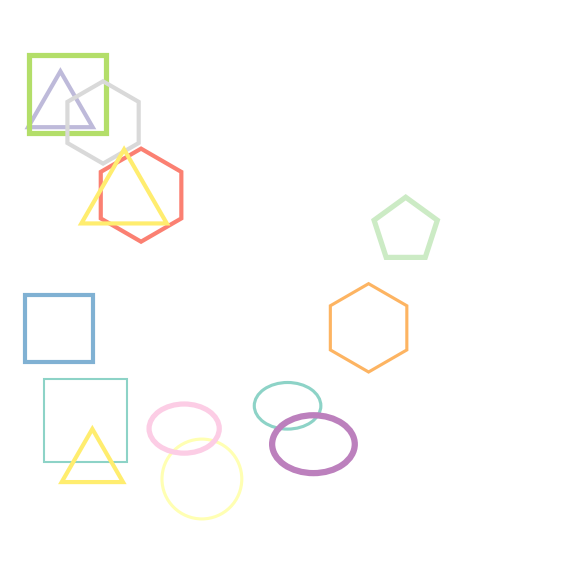[{"shape": "square", "thickness": 1, "radius": 0.36, "center": [0.148, 0.27]}, {"shape": "oval", "thickness": 1.5, "radius": 0.29, "center": [0.498, 0.296]}, {"shape": "circle", "thickness": 1.5, "radius": 0.35, "center": [0.35, 0.17]}, {"shape": "triangle", "thickness": 2, "radius": 0.32, "center": [0.105, 0.811]}, {"shape": "hexagon", "thickness": 2, "radius": 0.4, "center": [0.244, 0.661]}, {"shape": "square", "thickness": 2, "radius": 0.29, "center": [0.102, 0.43]}, {"shape": "hexagon", "thickness": 1.5, "radius": 0.38, "center": [0.638, 0.431]}, {"shape": "square", "thickness": 2.5, "radius": 0.33, "center": [0.117, 0.836]}, {"shape": "oval", "thickness": 2.5, "radius": 0.3, "center": [0.319, 0.257]}, {"shape": "hexagon", "thickness": 2, "radius": 0.36, "center": [0.178, 0.787]}, {"shape": "oval", "thickness": 3, "radius": 0.36, "center": [0.543, 0.23]}, {"shape": "pentagon", "thickness": 2.5, "radius": 0.29, "center": [0.703, 0.6]}, {"shape": "triangle", "thickness": 2, "radius": 0.31, "center": [0.16, 0.195]}, {"shape": "triangle", "thickness": 2, "radius": 0.43, "center": [0.215, 0.655]}]